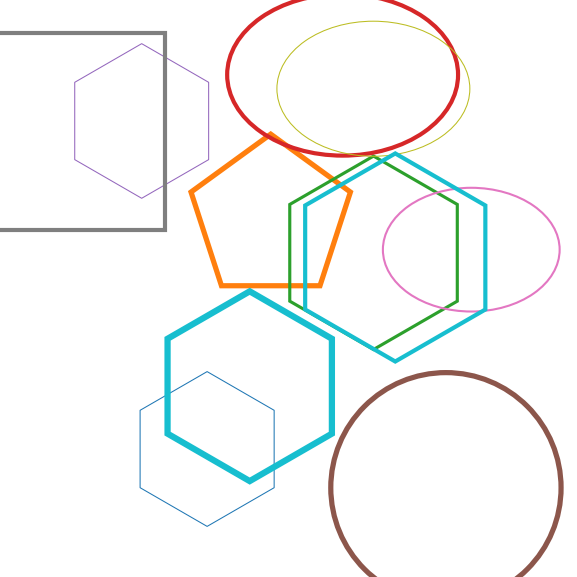[{"shape": "hexagon", "thickness": 0.5, "radius": 0.67, "center": [0.359, 0.222]}, {"shape": "pentagon", "thickness": 2.5, "radius": 0.73, "center": [0.469, 0.622]}, {"shape": "hexagon", "thickness": 1.5, "radius": 0.84, "center": [0.647, 0.561]}, {"shape": "oval", "thickness": 2, "radius": 1.0, "center": [0.593, 0.87]}, {"shape": "hexagon", "thickness": 0.5, "radius": 0.67, "center": [0.245, 0.79]}, {"shape": "circle", "thickness": 2.5, "radius": 1.0, "center": [0.772, 0.155]}, {"shape": "oval", "thickness": 1, "radius": 0.77, "center": [0.816, 0.567]}, {"shape": "square", "thickness": 2, "radius": 0.85, "center": [0.115, 0.771]}, {"shape": "oval", "thickness": 0.5, "radius": 0.84, "center": [0.647, 0.845]}, {"shape": "hexagon", "thickness": 2, "radius": 0.9, "center": [0.684, 0.553]}, {"shape": "hexagon", "thickness": 3, "radius": 0.82, "center": [0.432, 0.33]}]